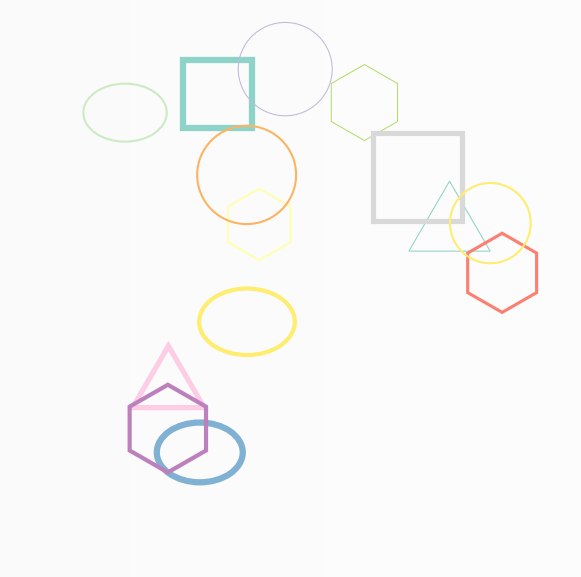[{"shape": "triangle", "thickness": 0.5, "radius": 0.4, "center": [0.773, 0.605]}, {"shape": "square", "thickness": 3, "radius": 0.3, "center": [0.374, 0.837]}, {"shape": "hexagon", "thickness": 1, "radius": 0.31, "center": [0.446, 0.611]}, {"shape": "circle", "thickness": 0.5, "radius": 0.4, "center": [0.491, 0.879]}, {"shape": "hexagon", "thickness": 1.5, "radius": 0.34, "center": [0.864, 0.527]}, {"shape": "oval", "thickness": 3, "radius": 0.37, "center": [0.344, 0.216]}, {"shape": "circle", "thickness": 1, "radius": 0.43, "center": [0.424, 0.696]}, {"shape": "hexagon", "thickness": 0.5, "radius": 0.33, "center": [0.627, 0.822]}, {"shape": "triangle", "thickness": 2.5, "radius": 0.36, "center": [0.29, 0.329]}, {"shape": "square", "thickness": 2.5, "radius": 0.38, "center": [0.718, 0.692]}, {"shape": "hexagon", "thickness": 2, "radius": 0.38, "center": [0.289, 0.257]}, {"shape": "oval", "thickness": 1, "radius": 0.36, "center": [0.215, 0.804]}, {"shape": "oval", "thickness": 2, "radius": 0.41, "center": [0.425, 0.442]}, {"shape": "circle", "thickness": 1, "radius": 0.35, "center": [0.844, 0.613]}]